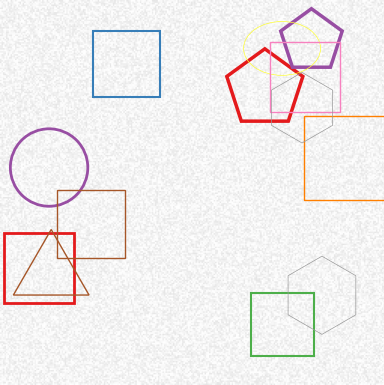[{"shape": "pentagon", "thickness": 2.5, "radius": 0.52, "center": [0.688, 0.769]}, {"shape": "square", "thickness": 2, "radius": 0.45, "center": [0.1, 0.304]}, {"shape": "square", "thickness": 1.5, "radius": 0.43, "center": [0.329, 0.833]}, {"shape": "square", "thickness": 1.5, "radius": 0.41, "center": [0.735, 0.157]}, {"shape": "circle", "thickness": 2, "radius": 0.5, "center": [0.127, 0.565]}, {"shape": "pentagon", "thickness": 2.5, "radius": 0.42, "center": [0.809, 0.893]}, {"shape": "square", "thickness": 1, "radius": 0.54, "center": [0.9, 0.589]}, {"shape": "oval", "thickness": 0.5, "radius": 0.5, "center": [0.733, 0.874]}, {"shape": "square", "thickness": 1, "radius": 0.44, "center": [0.236, 0.417]}, {"shape": "triangle", "thickness": 1, "radius": 0.57, "center": [0.133, 0.29]}, {"shape": "square", "thickness": 1, "radius": 0.46, "center": [0.793, 0.799]}, {"shape": "hexagon", "thickness": 0.5, "radius": 0.46, "center": [0.785, 0.72]}, {"shape": "hexagon", "thickness": 0.5, "radius": 0.51, "center": [0.836, 0.233]}]